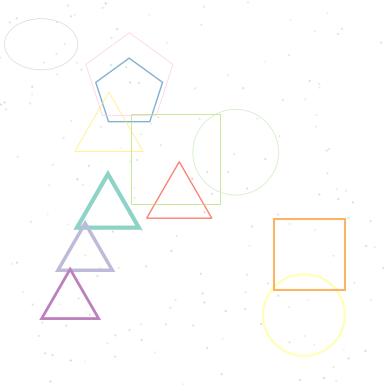[{"shape": "triangle", "thickness": 3, "radius": 0.46, "center": [0.28, 0.455]}, {"shape": "circle", "thickness": 1.5, "radius": 0.53, "center": [0.789, 0.182]}, {"shape": "triangle", "thickness": 2.5, "radius": 0.41, "center": [0.221, 0.339]}, {"shape": "triangle", "thickness": 1, "radius": 0.49, "center": [0.466, 0.482]}, {"shape": "pentagon", "thickness": 1, "radius": 0.46, "center": [0.335, 0.758]}, {"shape": "square", "thickness": 1.5, "radius": 0.46, "center": [0.805, 0.339]}, {"shape": "square", "thickness": 0.5, "radius": 0.58, "center": [0.456, 0.586]}, {"shape": "pentagon", "thickness": 0.5, "radius": 0.59, "center": [0.336, 0.796]}, {"shape": "oval", "thickness": 0.5, "radius": 0.48, "center": [0.107, 0.885]}, {"shape": "triangle", "thickness": 2, "radius": 0.43, "center": [0.182, 0.215]}, {"shape": "circle", "thickness": 0.5, "radius": 0.56, "center": [0.612, 0.605]}, {"shape": "triangle", "thickness": 0.5, "radius": 0.51, "center": [0.283, 0.658]}]